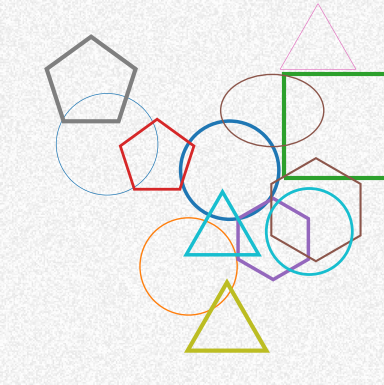[{"shape": "circle", "thickness": 2.5, "radius": 0.64, "center": [0.597, 0.558]}, {"shape": "circle", "thickness": 0.5, "radius": 0.66, "center": [0.278, 0.625]}, {"shape": "circle", "thickness": 1, "radius": 0.63, "center": [0.49, 0.308]}, {"shape": "square", "thickness": 3, "radius": 0.68, "center": [0.872, 0.672]}, {"shape": "pentagon", "thickness": 2, "radius": 0.5, "center": [0.408, 0.59]}, {"shape": "hexagon", "thickness": 2.5, "radius": 0.53, "center": [0.71, 0.379]}, {"shape": "hexagon", "thickness": 1.5, "radius": 0.67, "center": [0.821, 0.455]}, {"shape": "oval", "thickness": 1, "radius": 0.67, "center": [0.707, 0.713]}, {"shape": "triangle", "thickness": 0.5, "radius": 0.57, "center": [0.826, 0.877]}, {"shape": "pentagon", "thickness": 3, "radius": 0.61, "center": [0.237, 0.783]}, {"shape": "triangle", "thickness": 3, "radius": 0.59, "center": [0.59, 0.148]}, {"shape": "circle", "thickness": 2, "radius": 0.56, "center": [0.803, 0.399]}, {"shape": "triangle", "thickness": 2.5, "radius": 0.55, "center": [0.578, 0.393]}]